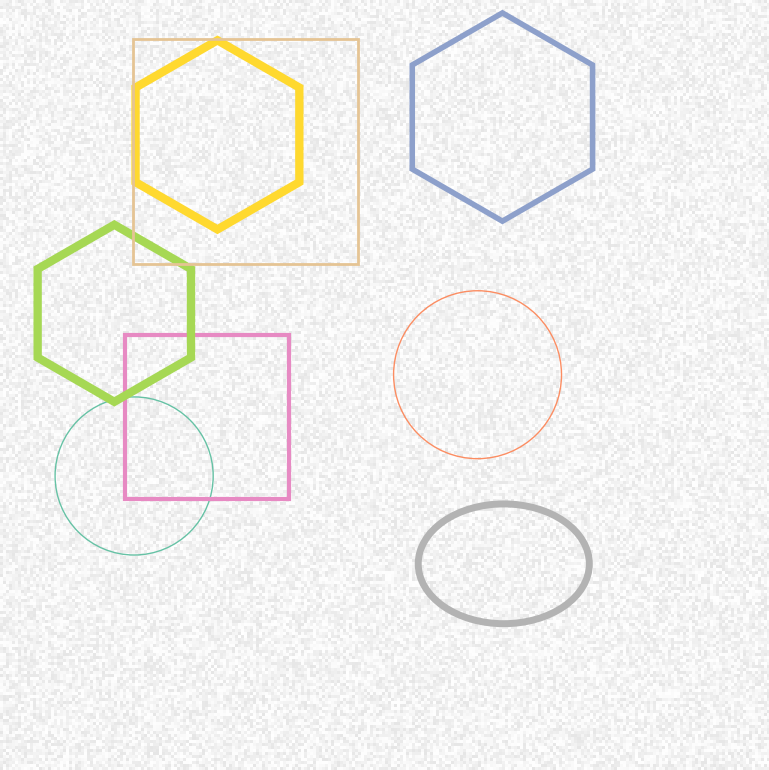[{"shape": "circle", "thickness": 0.5, "radius": 0.51, "center": [0.174, 0.382]}, {"shape": "circle", "thickness": 0.5, "radius": 0.55, "center": [0.62, 0.513]}, {"shape": "hexagon", "thickness": 2, "radius": 0.68, "center": [0.652, 0.848]}, {"shape": "square", "thickness": 1.5, "radius": 0.53, "center": [0.268, 0.459]}, {"shape": "hexagon", "thickness": 3, "radius": 0.57, "center": [0.148, 0.593]}, {"shape": "hexagon", "thickness": 3, "radius": 0.61, "center": [0.282, 0.825]}, {"shape": "square", "thickness": 1, "radius": 0.73, "center": [0.319, 0.803]}, {"shape": "oval", "thickness": 2.5, "radius": 0.56, "center": [0.654, 0.268]}]